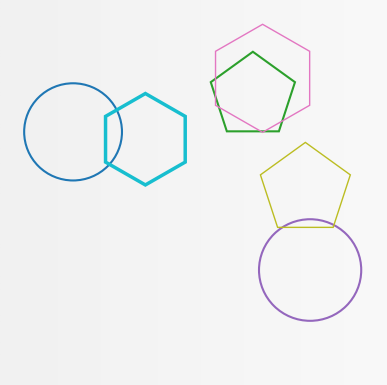[{"shape": "circle", "thickness": 1.5, "radius": 0.63, "center": [0.189, 0.657]}, {"shape": "pentagon", "thickness": 1.5, "radius": 0.57, "center": [0.653, 0.751]}, {"shape": "circle", "thickness": 1.5, "radius": 0.66, "center": [0.8, 0.299]}, {"shape": "hexagon", "thickness": 1, "radius": 0.7, "center": [0.678, 0.797]}, {"shape": "pentagon", "thickness": 1, "radius": 0.61, "center": [0.788, 0.508]}, {"shape": "hexagon", "thickness": 2.5, "radius": 0.59, "center": [0.375, 0.638]}]